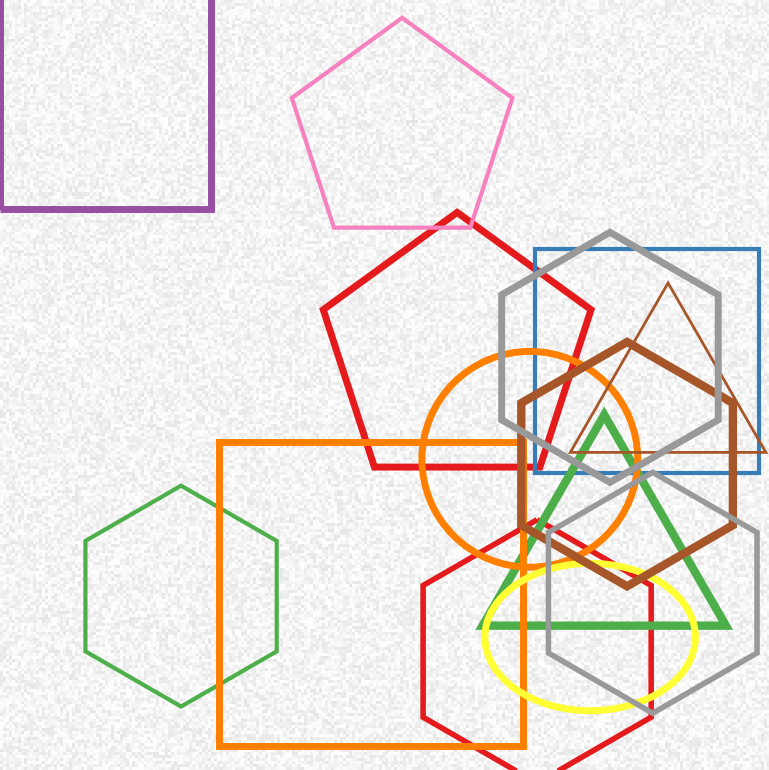[{"shape": "hexagon", "thickness": 2, "radius": 0.86, "center": [0.698, 0.154]}, {"shape": "pentagon", "thickness": 2.5, "radius": 0.91, "center": [0.594, 0.541]}, {"shape": "square", "thickness": 1.5, "radius": 0.73, "center": [0.84, 0.532]}, {"shape": "triangle", "thickness": 3, "radius": 0.91, "center": [0.785, 0.279]}, {"shape": "hexagon", "thickness": 1.5, "radius": 0.72, "center": [0.235, 0.226]}, {"shape": "square", "thickness": 2.5, "radius": 0.68, "center": [0.137, 0.866]}, {"shape": "square", "thickness": 2.5, "radius": 0.99, "center": [0.482, 0.228]}, {"shape": "circle", "thickness": 2.5, "radius": 0.7, "center": [0.688, 0.404]}, {"shape": "oval", "thickness": 2.5, "radius": 0.68, "center": [0.766, 0.173]}, {"shape": "triangle", "thickness": 1, "radius": 0.73, "center": [0.868, 0.486]}, {"shape": "hexagon", "thickness": 3, "radius": 0.79, "center": [0.814, 0.397]}, {"shape": "pentagon", "thickness": 1.5, "radius": 0.75, "center": [0.522, 0.826]}, {"shape": "hexagon", "thickness": 2, "radius": 0.78, "center": [0.848, 0.23]}, {"shape": "hexagon", "thickness": 2.5, "radius": 0.81, "center": [0.792, 0.536]}]